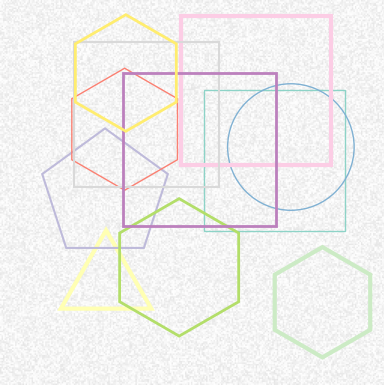[{"shape": "square", "thickness": 1, "radius": 0.92, "center": [0.714, 0.582]}, {"shape": "triangle", "thickness": 3, "radius": 0.68, "center": [0.276, 0.266]}, {"shape": "pentagon", "thickness": 1.5, "radius": 0.86, "center": [0.273, 0.495]}, {"shape": "hexagon", "thickness": 1, "radius": 0.79, "center": [0.324, 0.664]}, {"shape": "circle", "thickness": 1, "radius": 0.82, "center": [0.756, 0.618]}, {"shape": "hexagon", "thickness": 2, "radius": 0.89, "center": [0.465, 0.306]}, {"shape": "square", "thickness": 3, "radius": 0.97, "center": [0.665, 0.765]}, {"shape": "square", "thickness": 1.5, "radius": 0.94, "center": [0.381, 0.703]}, {"shape": "square", "thickness": 2, "radius": 0.99, "center": [0.518, 0.61]}, {"shape": "hexagon", "thickness": 3, "radius": 0.72, "center": [0.838, 0.215]}, {"shape": "hexagon", "thickness": 2, "radius": 0.76, "center": [0.327, 0.81]}]